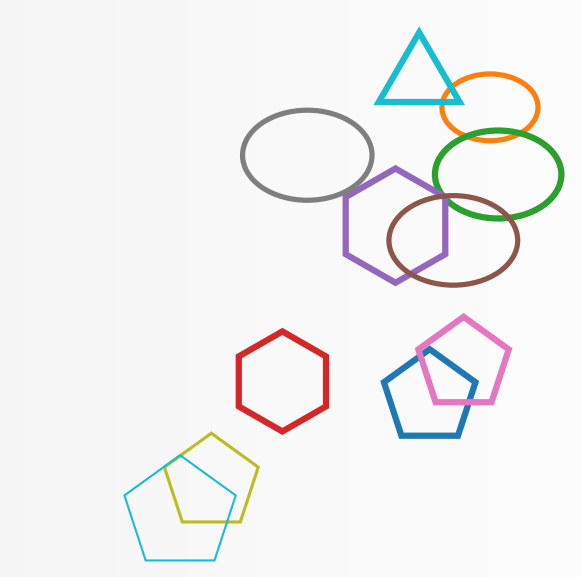[{"shape": "pentagon", "thickness": 3, "radius": 0.41, "center": [0.739, 0.312]}, {"shape": "oval", "thickness": 2.5, "radius": 0.41, "center": [0.843, 0.813]}, {"shape": "oval", "thickness": 3, "radius": 0.54, "center": [0.857, 0.697]}, {"shape": "hexagon", "thickness": 3, "radius": 0.43, "center": [0.486, 0.339]}, {"shape": "hexagon", "thickness": 3, "radius": 0.49, "center": [0.68, 0.608]}, {"shape": "oval", "thickness": 2.5, "radius": 0.55, "center": [0.78, 0.583]}, {"shape": "pentagon", "thickness": 3, "radius": 0.41, "center": [0.798, 0.369]}, {"shape": "oval", "thickness": 2.5, "radius": 0.56, "center": [0.529, 0.73]}, {"shape": "pentagon", "thickness": 1.5, "radius": 0.42, "center": [0.364, 0.164]}, {"shape": "triangle", "thickness": 3, "radius": 0.4, "center": [0.721, 0.863]}, {"shape": "pentagon", "thickness": 1, "radius": 0.5, "center": [0.31, 0.11]}]